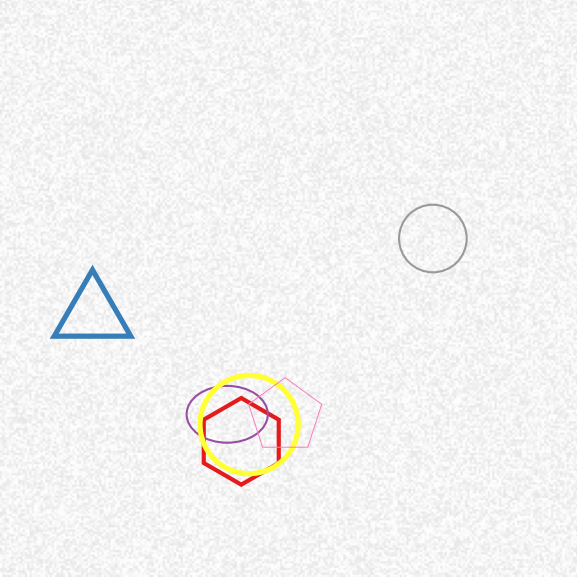[{"shape": "hexagon", "thickness": 2, "radius": 0.37, "center": [0.418, 0.235]}, {"shape": "triangle", "thickness": 2.5, "radius": 0.38, "center": [0.16, 0.455]}, {"shape": "oval", "thickness": 1, "radius": 0.35, "center": [0.393, 0.282]}, {"shape": "circle", "thickness": 2.5, "radius": 0.43, "center": [0.431, 0.264]}, {"shape": "pentagon", "thickness": 0.5, "radius": 0.33, "center": [0.494, 0.279]}, {"shape": "circle", "thickness": 1, "radius": 0.29, "center": [0.75, 0.586]}]